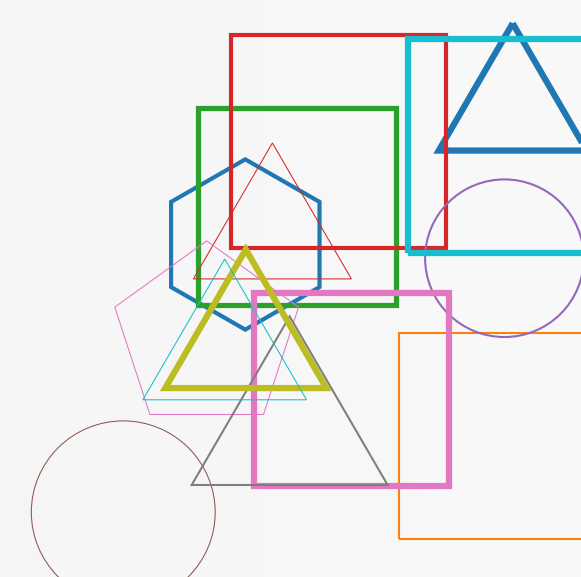[{"shape": "hexagon", "thickness": 2, "radius": 0.74, "center": [0.422, 0.576]}, {"shape": "triangle", "thickness": 3, "radius": 0.73, "center": [0.882, 0.812]}, {"shape": "square", "thickness": 1, "radius": 0.89, "center": [0.865, 0.244]}, {"shape": "square", "thickness": 2.5, "radius": 0.85, "center": [0.512, 0.641]}, {"shape": "square", "thickness": 2, "radius": 0.92, "center": [0.583, 0.754]}, {"shape": "triangle", "thickness": 0.5, "radius": 0.78, "center": [0.469, 0.595]}, {"shape": "circle", "thickness": 1, "radius": 0.68, "center": [0.868, 0.552]}, {"shape": "circle", "thickness": 0.5, "radius": 0.79, "center": [0.212, 0.112]}, {"shape": "square", "thickness": 3, "radius": 0.84, "center": [0.605, 0.324]}, {"shape": "pentagon", "thickness": 0.5, "radius": 0.83, "center": [0.356, 0.416]}, {"shape": "triangle", "thickness": 1, "radius": 0.97, "center": [0.498, 0.257]}, {"shape": "triangle", "thickness": 3, "radius": 0.8, "center": [0.423, 0.407]}, {"shape": "square", "thickness": 3, "radius": 0.93, "center": [0.888, 0.746]}, {"shape": "triangle", "thickness": 0.5, "radius": 0.81, "center": [0.387, 0.388]}]